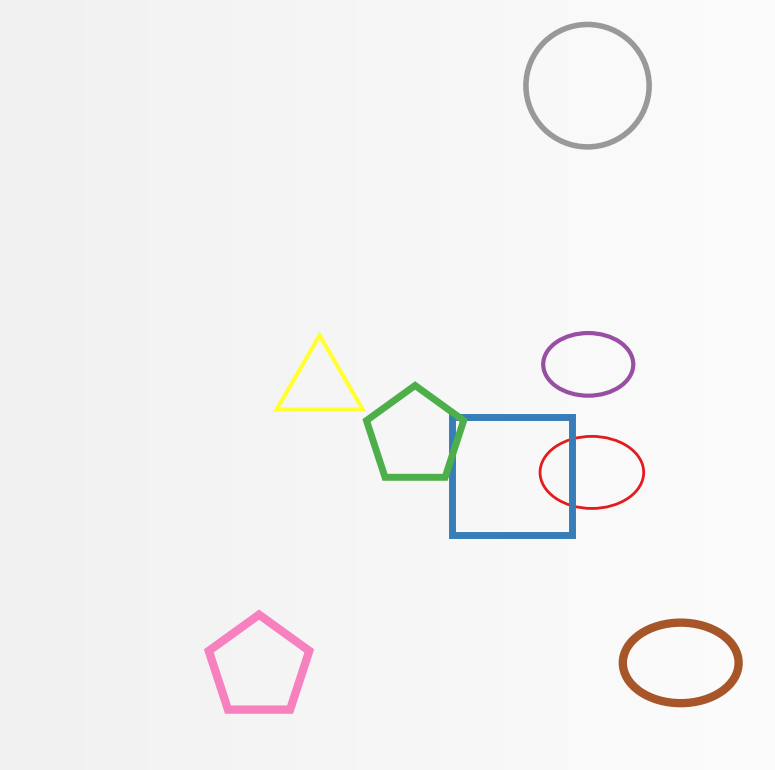[{"shape": "oval", "thickness": 1, "radius": 0.33, "center": [0.764, 0.386]}, {"shape": "square", "thickness": 2.5, "radius": 0.38, "center": [0.661, 0.381]}, {"shape": "pentagon", "thickness": 2.5, "radius": 0.33, "center": [0.536, 0.433]}, {"shape": "oval", "thickness": 1.5, "radius": 0.29, "center": [0.759, 0.527]}, {"shape": "triangle", "thickness": 1.5, "radius": 0.32, "center": [0.412, 0.5]}, {"shape": "oval", "thickness": 3, "radius": 0.37, "center": [0.878, 0.139]}, {"shape": "pentagon", "thickness": 3, "radius": 0.34, "center": [0.334, 0.134]}, {"shape": "circle", "thickness": 2, "radius": 0.4, "center": [0.758, 0.889]}]